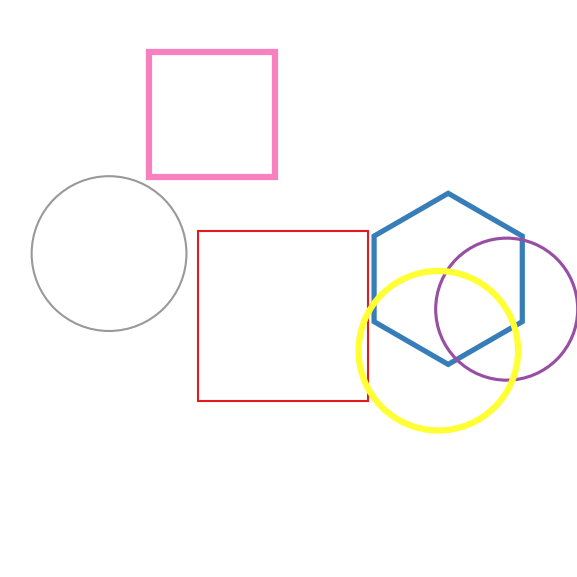[{"shape": "square", "thickness": 1, "radius": 0.74, "center": [0.49, 0.452]}, {"shape": "hexagon", "thickness": 2.5, "radius": 0.74, "center": [0.776, 0.516]}, {"shape": "circle", "thickness": 1.5, "radius": 0.61, "center": [0.877, 0.464]}, {"shape": "circle", "thickness": 3, "radius": 0.69, "center": [0.759, 0.392]}, {"shape": "square", "thickness": 3, "radius": 0.54, "center": [0.367, 0.801]}, {"shape": "circle", "thickness": 1, "radius": 0.67, "center": [0.189, 0.56]}]